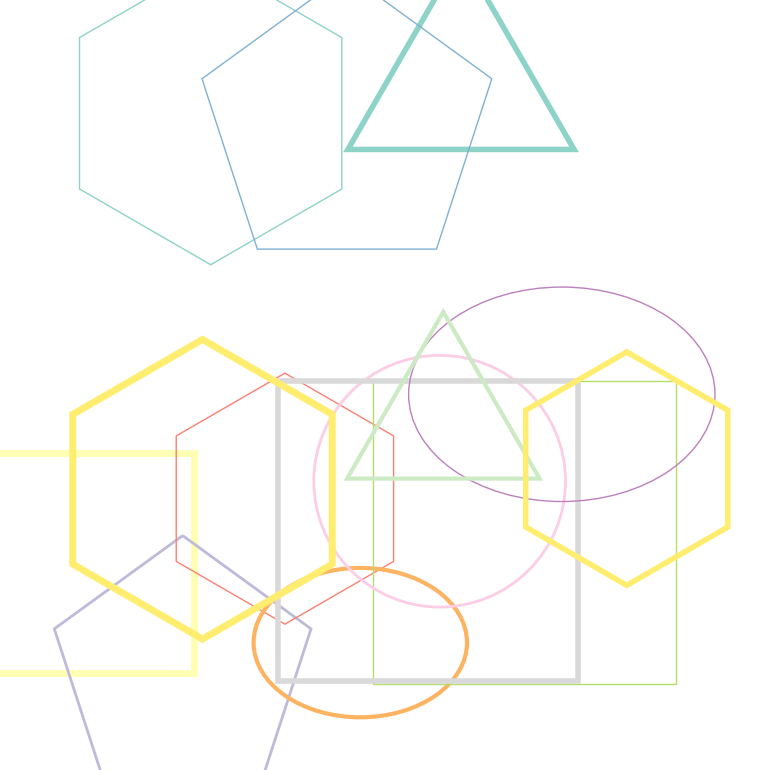[{"shape": "triangle", "thickness": 2, "radius": 0.85, "center": [0.599, 0.891]}, {"shape": "hexagon", "thickness": 0.5, "radius": 0.98, "center": [0.274, 0.853]}, {"shape": "square", "thickness": 2.5, "radius": 0.72, "center": [0.108, 0.269]}, {"shape": "pentagon", "thickness": 1, "radius": 0.88, "center": [0.237, 0.129]}, {"shape": "hexagon", "thickness": 0.5, "radius": 0.81, "center": [0.37, 0.352]}, {"shape": "pentagon", "thickness": 0.5, "radius": 0.99, "center": [0.451, 0.837]}, {"shape": "oval", "thickness": 1.5, "radius": 0.69, "center": [0.468, 0.165]}, {"shape": "square", "thickness": 0.5, "radius": 0.98, "center": [0.681, 0.308]}, {"shape": "circle", "thickness": 1, "radius": 0.82, "center": [0.571, 0.375]}, {"shape": "square", "thickness": 2, "radius": 0.97, "center": [0.556, 0.31]}, {"shape": "oval", "thickness": 0.5, "radius": 0.99, "center": [0.73, 0.488]}, {"shape": "triangle", "thickness": 1.5, "radius": 0.72, "center": [0.576, 0.451]}, {"shape": "hexagon", "thickness": 2, "radius": 0.76, "center": [0.814, 0.391]}, {"shape": "hexagon", "thickness": 2.5, "radius": 0.97, "center": [0.263, 0.365]}]